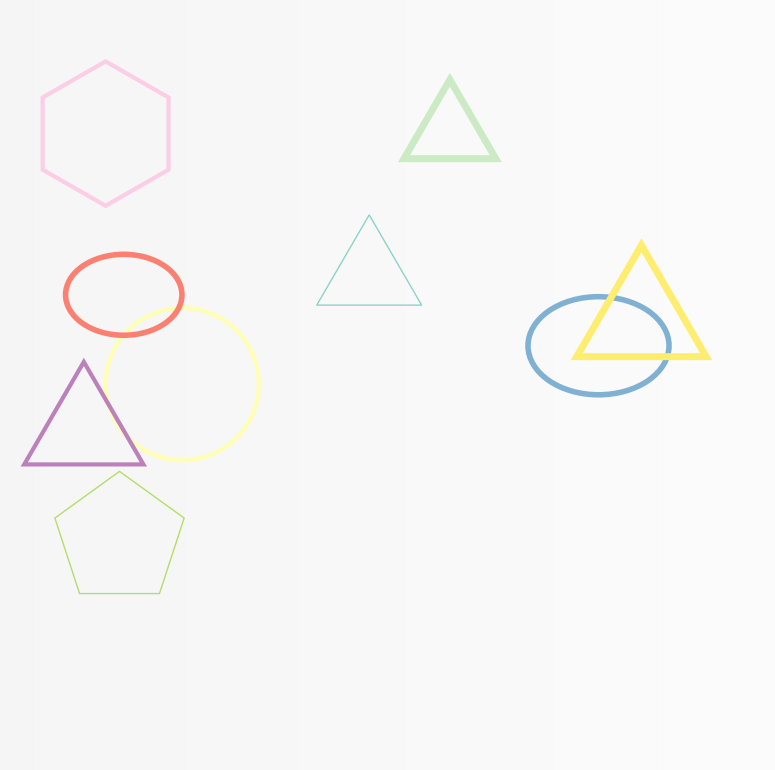[{"shape": "triangle", "thickness": 0.5, "radius": 0.39, "center": [0.476, 0.643]}, {"shape": "circle", "thickness": 1.5, "radius": 0.49, "center": [0.235, 0.501]}, {"shape": "oval", "thickness": 2, "radius": 0.38, "center": [0.16, 0.617]}, {"shape": "oval", "thickness": 2, "radius": 0.45, "center": [0.772, 0.551]}, {"shape": "pentagon", "thickness": 0.5, "radius": 0.44, "center": [0.154, 0.3]}, {"shape": "hexagon", "thickness": 1.5, "radius": 0.47, "center": [0.136, 0.827]}, {"shape": "triangle", "thickness": 1.5, "radius": 0.44, "center": [0.108, 0.441]}, {"shape": "triangle", "thickness": 2.5, "radius": 0.34, "center": [0.58, 0.828]}, {"shape": "triangle", "thickness": 2.5, "radius": 0.48, "center": [0.828, 0.585]}]